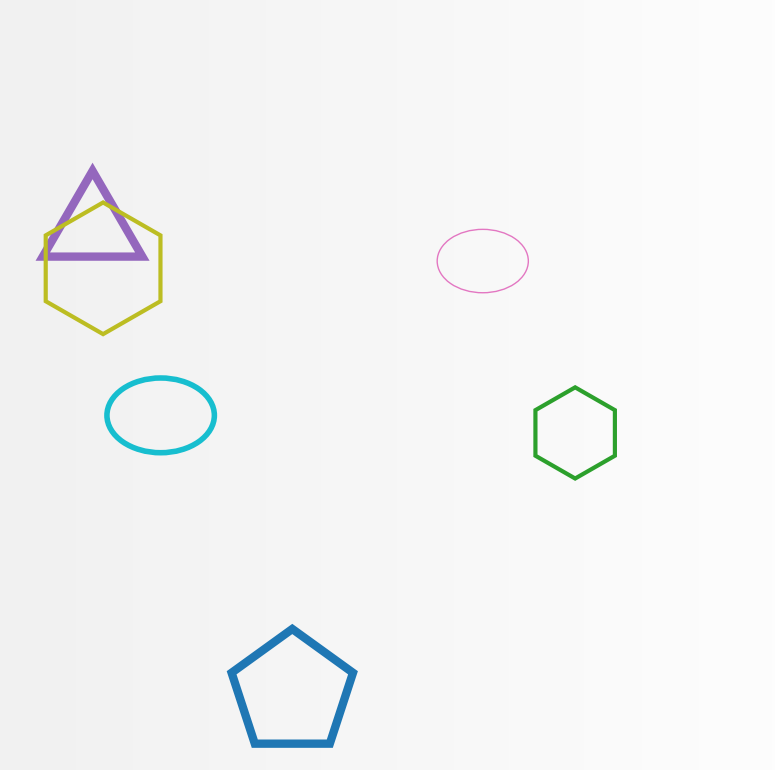[{"shape": "pentagon", "thickness": 3, "radius": 0.41, "center": [0.377, 0.101]}, {"shape": "hexagon", "thickness": 1.5, "radius": 0.3, "center": [0.742, 0.438]}, {"shape": "triangle", "thickness": 3, "radius": 0.37, "center": [0.119, 0.704]}, {"shape": "oval", "thickness": 0.5, "radius": 0.29, "center": [0.623, 0.661]}, {"shape": "hexagon", "thickness": 1.5, "radius": 0.43, "center": [0.133, 0.652]}, {"shape": "oval", "thickness": 2, "radius": 0.35, "center": [0.207, 0.461]}]